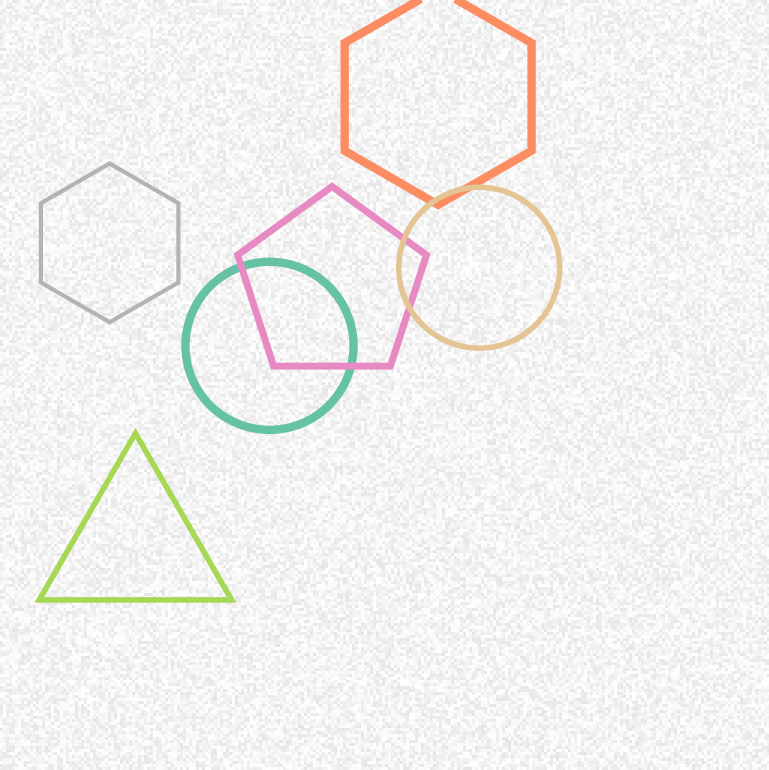[{"shape": "circle", "thickness": 3, "radius": 0.55, "center": [0.35, 0.551]}, {"shape": "hexagon", "thickness": 3, "radius": 0.7, "center": [0.569, 0.874]}, {"shape": "pentagon", "thickness": 2.5, "radius": 0.64, "center": [0.431, 0.629]}, {"shape": "triangle", "thickness": 2, "radius": 0.72, "center": [0.176, 0.293]}, {"shape": "circle", "thickness": 2, "radius": 0.52, "center": [0.622, 0.652]}, {"shape": "hexagon", "thickness": 1.5, "radius": 0.52, "center": [0.142, 0.685]}]